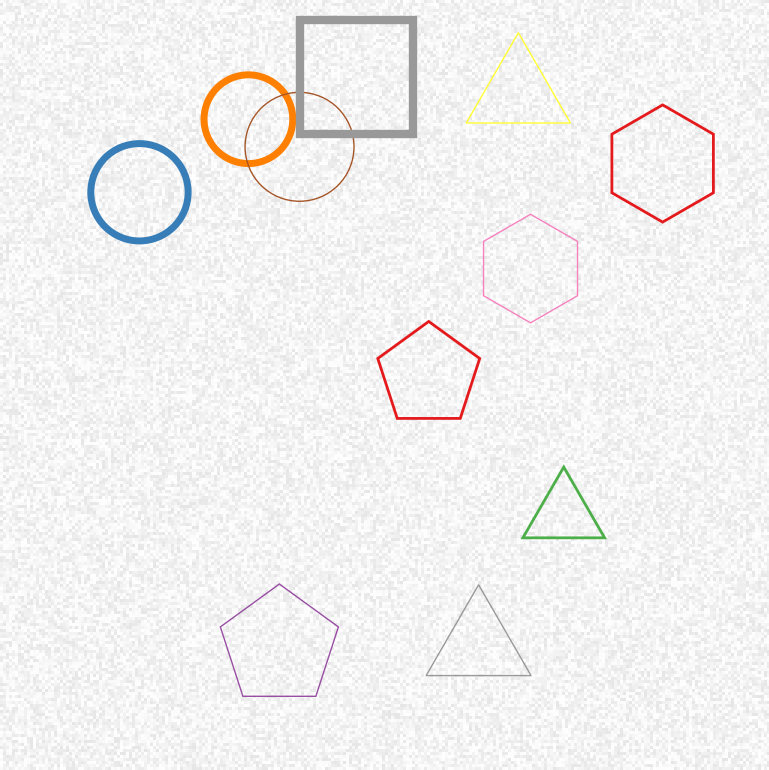[{"shape": "hexagon", "thickness": 1, "radius": 0.38, "center": [0.861, 0.788]}, {"shape": "pentagon", "thickness": 1, "radius": 0.35, "center": [0.557, 0.513]}, {"shape": "circle", "thickness": 2.5, "radius": 0.32, "center": [0.181, 0.75]}, {"shape": "triangle", "thickness": 1, "radius": 0.31, "center": [0.732, 0.332]}, {"shape": "pentagon", "thickness": 0.5, "radius": 0.4, "center": [0.363, 0.161]}, {"shape": "circle", "thickness": 2.5, "radius": 0.29, "center": [0.323, 0.845]}, {"shape": "triangle", "thickness": 0.5, "radius": 0.39, "center": [0.673, 0.879]}, {"shape": "circle", "thickness": 0.5, "radius": 0.35, "center": [0.389, 0.809]}, {"shape": "hexagon", "thickness": 0.5, "radius": 0.35, "center": [0.689, 0.651]}, {"shape": "triangle", "thickness": 0.5, "radius": 0.39, "center": [0.622, 0.162]}, {"shape": "square", "thickness": 3, "radius": 0.37, "center": [0.463, 0.9]}]